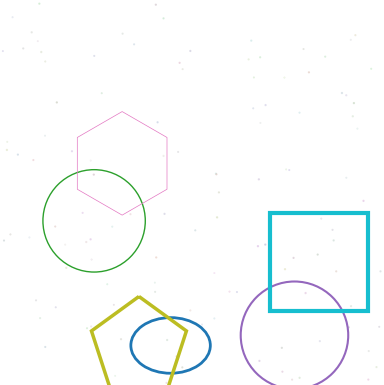[{"shape": "oval", "thickness": 2, "radius": 0.52, "center": [0.443, 0.103]}, {"shape": "circle", "thickness": 1, "radius": 0.66, "center": [0.244, 0.426]}, {"shape": "circle", "thickness": 1.5, "radius": 0.7, "center": [0.765, 0.129]}, {"shape": "hexagon", "thickness": 0.5, "radius": 0.67, "center": [0.317, 0.576]}, {"shape": "pentagon", "thickness": 2.5, "radius": 0.65, "center": [0.361, 0.1]}, {"shape": "square", "thickness": 3, "radius": 0.64, "center": [0.829, 0.32]}]